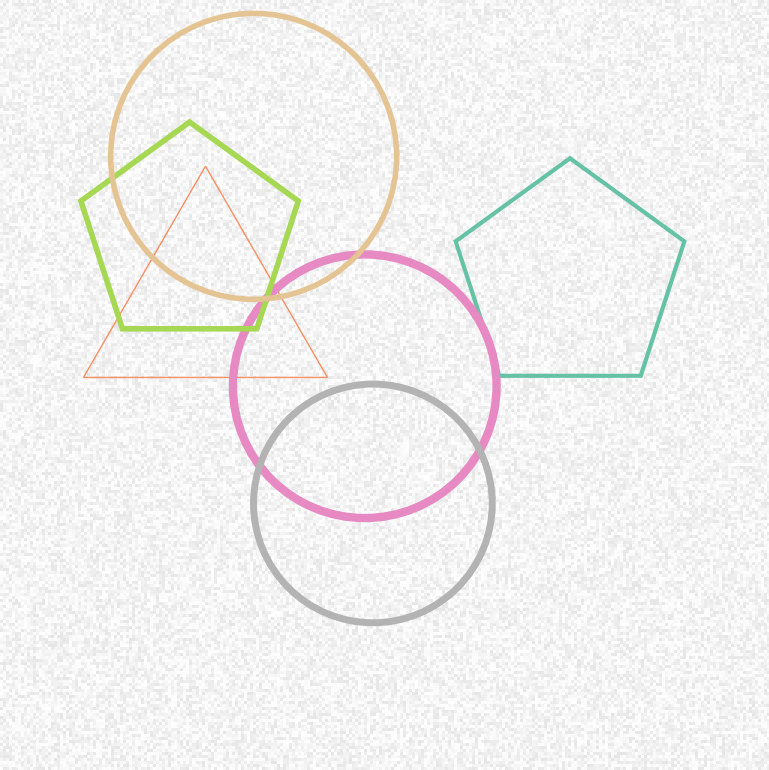[{"shape": "pentagon", "thickness": 1.5, "radius": 0.78, "center": [0.74, 0.638]}, {"shape": "triangle", "thickness": 0.5, "radius": 0.91, "center": [0.267, 0.601]}, {"shape": "circle", "thickness": 3, "radius": 0.86, "center": [0.474, 0.498]}, {"shape": "pentagon", "thickness": 2, "radius": 0.74, "center": [0.246, 0.693]}, {"shape": "circle", "thickness": 2, "radius": 0.93, "center": [0.329, 0.797]}, {"shape": "circle", "thickness": 2.5, "radius": 0.78, "center": [0.484, 0.346]}]